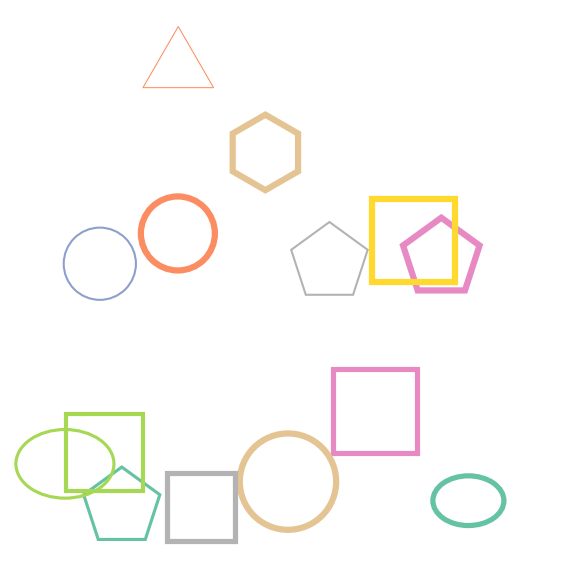[{"shape": "oval", "thickness": 2.5, "radius": 0.31, "center": [0.811, 0.132]}, {"shape": "pentagon", "thickness": 1.5, "radius": 0.35, "center": [0.211, 0.121]}, {"shape": "triangle", "thickness": 0.5, "radius": 0.35, "center": [0.309, 0.883]}, {"shape": "circle", "thickness": 3, "radius": 0.32, "center": [0.308, 0.595]}, {"shape": "circle", "thickness": 1, "radius": 0.31, "center": [0.173, 0.542]}, {"shape": "pentagon", "thickness": 3, "radius": 0.35, "center": [0.764, 0.553]}, {"shape": "square", "thickness": 2.5, "radius": 0.36, "center": [0.649, 0.288]}, {"shape": "oval", "thickness": 1.5, "radius": 0.42, "center": [0.112, 0.196]}, {"shape": "square", "thickness": 2, "radius": 0.34, "center": [0.18, 0.216]}, {"shape": "square", "thickness": 3, "radius": 0.36, "center": [0.715, 0.583]}, {"shape": "circle", "thickness": 3, "radius": 0.42, "center": [0.499, 0.165]}, {"shape": "hexagon", "thickness": 3, "radius": 0.33, "center": [0.46, 0.735]}, {"shape": "pentagon", "thickness": 1, "radius": 0.35, "center": [0.57, 0.545]}, {"shape": "square", "thickness": 2.5, "radius": 0.29, "center": [0.348, 0.121]}]